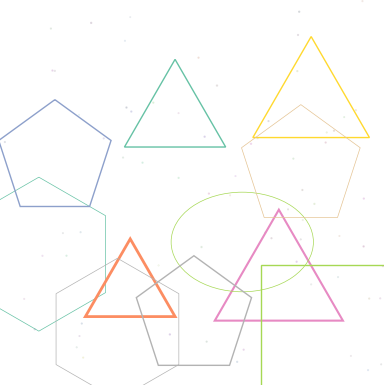[{"shape": "hexagon", "thickness": 0.5, "radius": 1.0, "center": [0.101, 0.34]}, {"shape": "triangle", "thickness": 1, "radius": 0.76, "center": [0.455, 0.694]}, {"shape": "triangle", "thickness": 2, "radius": 0.67, "center": [0.338, 0.245]}, {"shape": "pentagon", "thickness": 1, "radius": 0.77, "center": [0.143, 0.588]}, {"shape": "triangle", "thickness": 1.5, "radius": 0.96, "center": [0.724, 0.263]}, {"shape": "square", "thickness": 1, "radius": 0.97, "center": [0.872, 0.117]}, {"shape": "oval", "thickness": 0.5, "radius": 0.92, "center": [0.629, 0.371]}, {"shape": "triangle", "thickness": 1, "radius": 0.87, "center": [0.808, 0.73]}, {"shape": "pentagon", "thickness": 0.5, "radius": 0.81, "center": [0.781, 0.566]}, {"shape": "pentagon", "thickness": 1, "radius": 0.79, "center": [0.504, 0.178]}, {"shape": "hexagon", "thickness": 0.5, "radius": 0.92, "center": [0.305, 0.145]}]